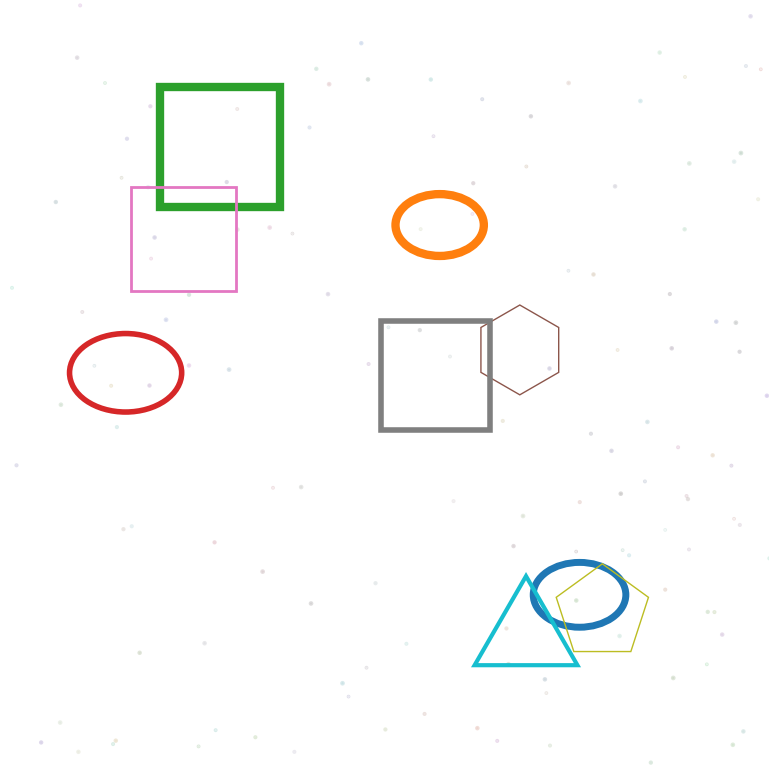[{"shape": "oval", "thickness": 2.5, "radius": 0.3, "center": [0.753, 0.228]}, {"shape": "oval", "thickness": 3, "radius": 0.29, "center": [0.571, 0.708]}, {"shape": "square", "thickness": 3, "radius": 0.39, "center": [0.286, 0.809]}, {"shape": "oval", "thickness": 2, "radius": 0.36, "center": [0.163, 0.516]}, {"shape": "hexagon", "thickness": 0.5, "radius": 0.29, "center": [0.675, 0.546]}, {"shape": "square", "thickness": 1, "radius": 0.34, "center": [0.238, 0.69]}, {"shape": "square", "thickness": 2, "radius": 0.35, "center": [0.565, 0.512]}, {"shape": "pentagon", "thickness": 0.5, "radius": 0.31, "center": [0.782, 0.205]}, {"shape": "triangle", "thickness": 1.5, "radius": 0.39, "center": [0.683, 0.175]}]